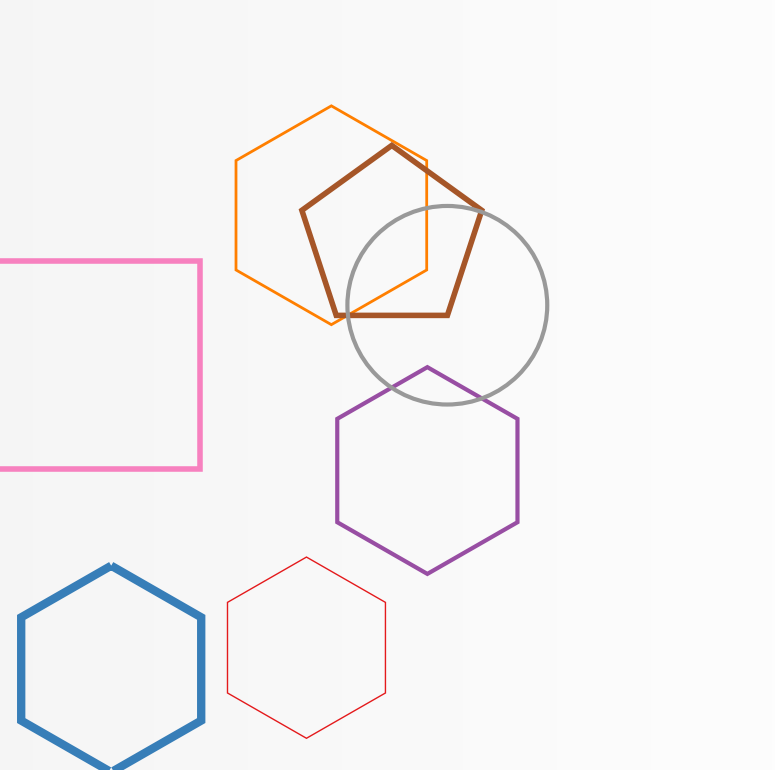[{"shape": "hexagon", "thickness": 0.5, "radius": 0.59, "center": [0.395, 0.159]}, {"shape": "hexagon", "thickness": 3, "radius": 0.67, "center": [0.143, 0.131]}, {"shape": "hexagon", "thickness": 1.5, "radius": 0.67, "center": [0.551, 0.389]}, {"shape": "hexagon", "thickness": 1, "radius": 0.71, "center": [0.428, 0.72]}, {"shape": "pentagon", "thickness": 2, "radius": 0.61, "center": [0.506, 0.689]}, {"shape": "square", "thickness": 2, "radius": 0.67, "center": [0.124, 0.526]}, {"shape": "circle", "thickness": 1.5, "radius": 0.64, "center": [0.577, 0.604]}]